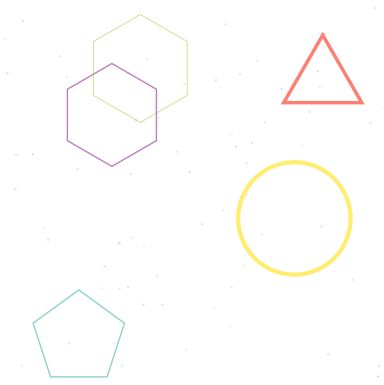[{"shape": "pentagon", "thickness": 1, "radius": 0.62, "center": [0.205, 0.122]}, {"shape": "triangle", "thickness": 2.5, "radius": 0.59, "center": [0.838, 0.792]}, {"shape": "hexagon", "thickness": 0.5, "radius": 0.7, "center": [0.365, 0.822]}, {"shape": "hexagon", "thickness": 1, "radius": 0.67, "center": [0.291, 0.701]}, {"shape": "circle", "thickness": 3, "radius": 0.73, "center": [0.765, 0.433]}]